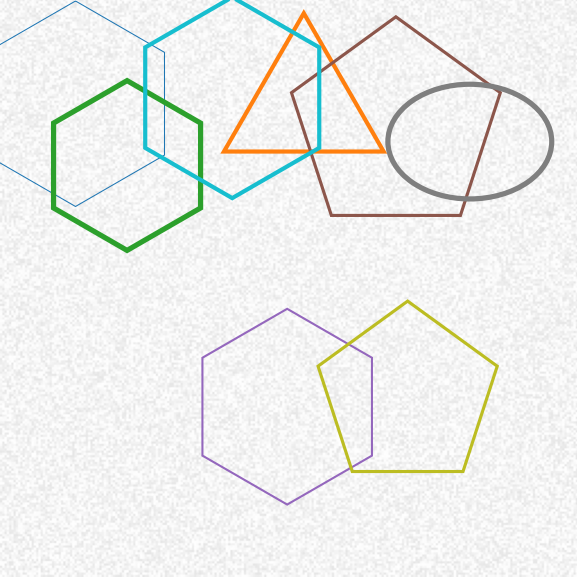[{"shape": "hexagon", "thickness": 0.5, "radius": 0.89, "center": [0.131, 0.82]}, {"shape": "triangle", "thickness": 2, "radius": 0.8, "center": [0.526, 0.817]}, {"shape": "hexagon", "thickness": 2.5, "radius": 0.73, "center": [0.22, 0.713]}, {"shape": "hexagon", "thickness": 1, "radius": 0.85, "center": [0.497, 0.295]}, {"shape": "pentagon", "thickness": 1.5, "radius": 0.95, "center": [0.686, 0.78]}, {"shape": "oval", "thickness": 2.5, "radius": 0.71, "center": [0.814, 0.754]}, {"shape": "pentagon", "thickness": 1.5, "radius": 0.82, "center": [0.706, 0.315]}, {"shape": "hexagon", "thickness": 2, "radius": 0.87, "center": [0.402, 0.83]}]